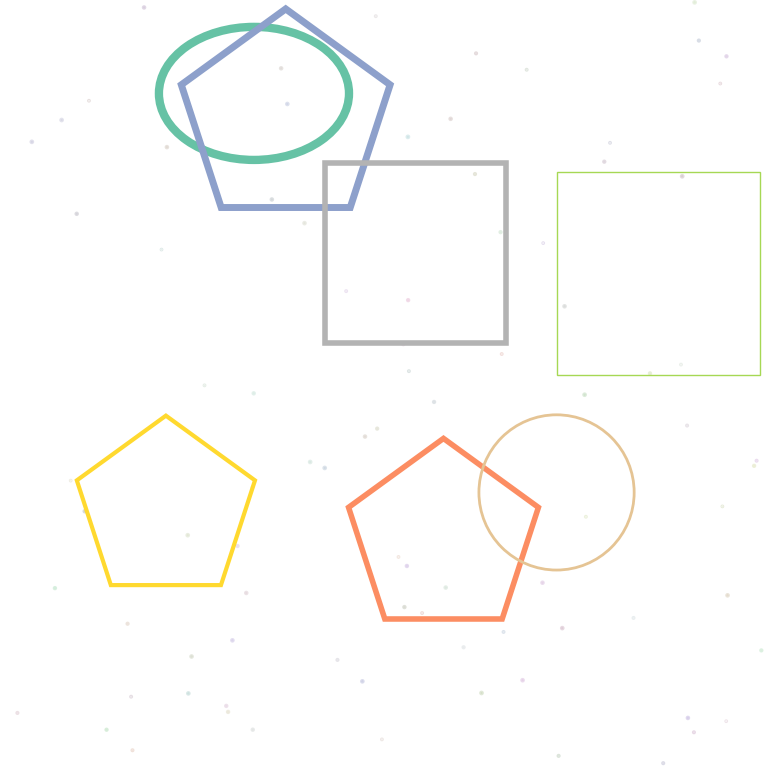[{"shape": "oval", "thickness": 3, "radius": 0.62, "center": [0.33, 0.879]}, {"shape": "pentagon", "thickness": 2, "radius": 0.65, "center": [0.576, 0.301]}, {"shape": "pentagon", "thickness": 2.5, "radius": 0.71, "center": [0.371, 0.846]}, {"shape": "square", "thickness": 0.5, "radius": 0.66, "center": [0.855, 0.645]}, {"shape": "pentagon", "thickness": 1.5, "radius": 0.61, "center": [0.215, 0.339]}, {"shape": "circle", "thickness": 1, "radius": 0.5, "center": [0.723, 0.36]}, {"shape": "square", "thickness": 2, "radius": 0.59, "center": [0.54, 0.671]}]